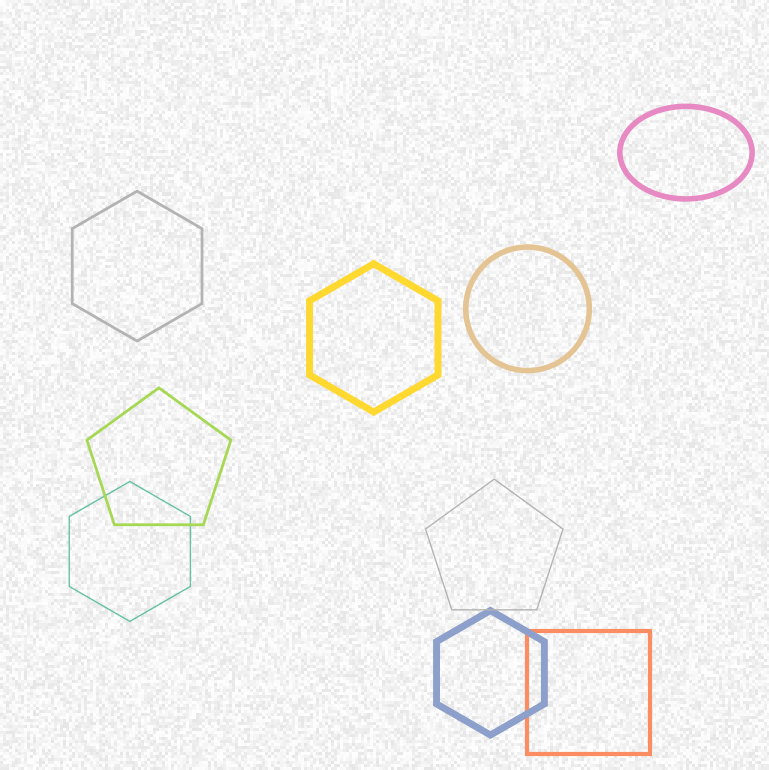[{"shape": "hexagon", "thickness": 0.5, "radius": 0.45, "center": [0.169, 0.284]}, {"shape": "square", "thickness": 1.5, "radius": 0.4, "center": [0.764, 0.1]}, {"shape": "hexagon", "thickness": 2.5, "radius": 0.4, "center": [0.637, 0.126]}, {"shape": "oval", "thickness": 2, "radius": 0.43, "center": [0.891, 0.802]}, {"shape": "pentagon", "thickness": 1, "radius": 0.49, "center": [0.206, 0.398]}, {"shape": "hexagon", "thickness": 2.5, "radius": 0.48, "center": [0.485, 0.561]}, {"shape": "circle", "thickness": 2, "radius": 0.4, "center": [0.685, 0.599]}, {"shape": "pentagon", "thickness": 0.5, "radius": 0.47, "center": [0.642, 0.284]}, {"shape": "hexagon", "thickness": 1, "radius": 0.49, "center": [0.178, 0.654]}]